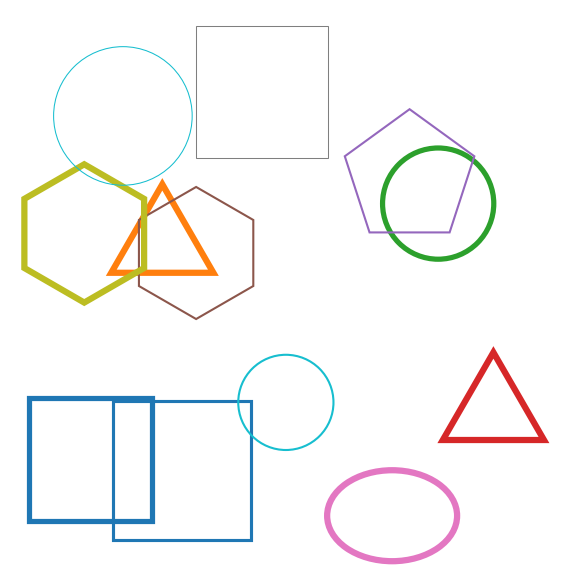[{"shape": "square", "thickness": 2.5, "radius": 0.53, "center": [0.157, 0.203]}, {"shape": "square", "thickness": 1.5, "radius": 0.6, "center": [0.315, 0.184]}, {"shape": "triangle", "thickness": 3, "radius": 0.51, "center": [0.281, 0.578]}, {"shape": "circle", "thickness": 2.5, "radius": 0.48, "center": [0.759, 0.647]}, {"shape": "triangle", "thickness": 3, "radius": 0.51, "center": [0.854, 0.288]}, {"shape": "pentagon", "thickness": 1, "radius": 0.59, "center": [0.709, 0.692]}, {"shape": "hexagon", "thickness": 1, "radius": 0.57, "center": [0.34, 0.561]}, {"shape": "oval", "thickness": 3, "radius": 0.56, "center": [0.679, 0.106]}, {"shape": "square", "thickness": 0.5, "radius": 0.57, "center": [0.454, 0.841]}, {"shape": "hexagon", "thickness": 3, "radius": 0.6, "center": [0.146, 0.595]}, {"shape": "circle", "thickness": 0.5, "radius": 0.6, "center": [0.213, 0.798]}, {"shape": "circle", "thickness": 1, "radius": 0.41, "center": [0.495, 0.302]}]